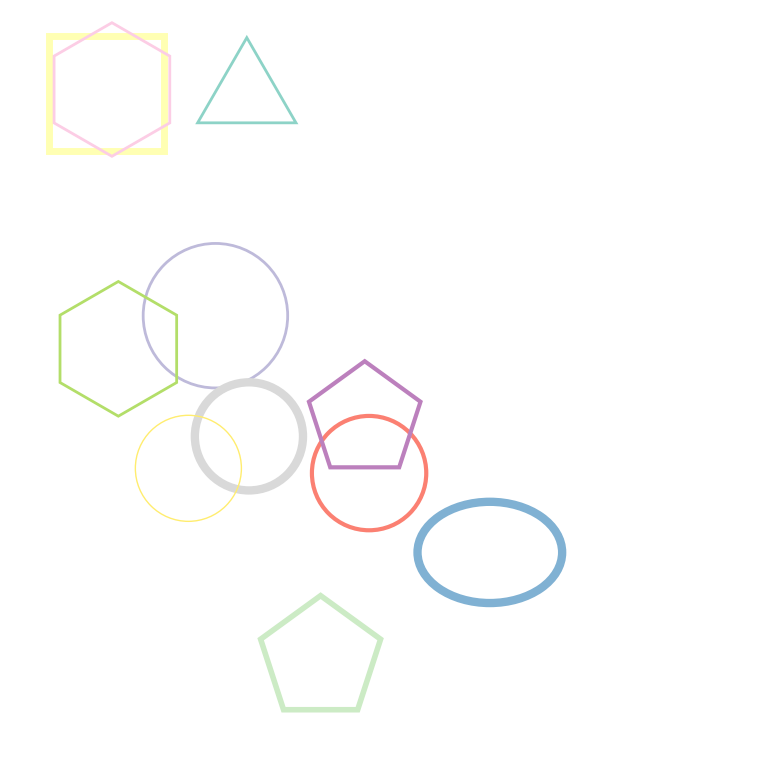[{"shape": "triangle", "thickness": 1, "radius": 0.37, "center": [0.321, 0.877]}, {"shape": "square", "thickness": 2.5, "radius": 0.37, "center": [0.138, 0.879]}, {"shape": "circle", "thickness": 1, "radius": 0.47, "center": [0.28, 0.59]}, {"shape": "circle", "thickness": 1.5, "radius": 0.37, "center": [0.479, 0.386]}, {"shape": "oval", "thickness": 3, "radius": 0.47, "center": [0.636, 0.283]}, {"shape": "hexagon", "thickness": 1, "radius": 0.44, "center": [0.154, 0.547]}, {"shape": "hexagon", "thickness": 1, "radius": 0.43, "center": [0.145, 0.884]}, {"shape": "circle", "thickness": 3, "radius": 0.35, "center": [0.323, 0.433]}, {"shape": "pentagon", "thickness": 1.5, "radius": 0.38, "center": [0.474, 0.455]}, {"shape": "pentagon", "thickness": 2, "radius": 0.41, "center": [0.416, 0.145]}, {"shape": "circle", "thickness": 0.5, "radius": 0.34, "center": [0.245, 0.392]}]